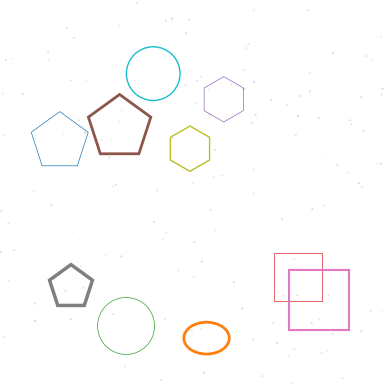[{"shape": "pentagon", "thickness": 0.5, "radius": 0.39, "center": [0.155, 0.632]}, {"shape": "oval", "thickness": 2, "radius": 0.3, "center": [0.537, 0.122]}, {"shape": "circle", "thickness": 0.5, "radius": 0.37, "center": [0.328, 0.153]}, {"shape": "square", "thickness": 0.5, "radius": 0.31, "center": [0.773, 0.28]}, {"shape": "hexagon", "thickness": 0.5, "radius": 0.29, "center": [0.581, 0.742]}, {"shape": "pentagon", "thickness": 2, "radius": 0.43, "center": [0.311, 0.669]}, {"shape": "square", "thickness": 1.5, "radius": 0.39, "center": [0.829, 0.22]}, {"shape": "pentagon", "thickness": 2.5, "radius": 0.29, "center": [0.184, 0.254]}, {"shape": "hexagon", "thickness": 1, "radius": 0.29, "center": [0.493, 0.614]}, {"shape": "circle", "thickness": 1, "radius": 0.35, "center": [0.398, 0.809]}]